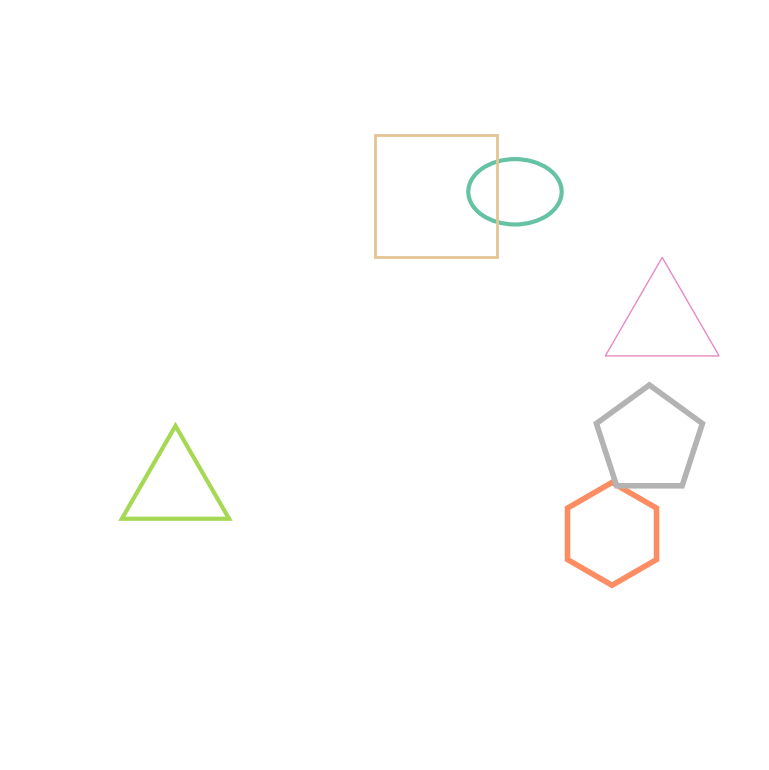[{"shape": "oval", "thickness": 1.5, "radius": 0.3, "center": [0.669, 0.751]}, {"shape": "hexagon", "thickness": 2, "radius": 0.33, "center": [0.795, 0.307]}, {"shape": "triangle", "thickness": 0.5, "radius": 0.43, "center": [0.86, 0.58]}, {"shape": "triangle", "thickness": 1.5, "radius": 0.4, "center": [0.228, 0.367]}, {"shape": "square", "thickness": 1, "radius": 0.4, "center": [0.567, 0.746]}, {"shape": "pentagon", "thickness": 2, "radius": 0.36, "center": [0.843, 0.428]}]